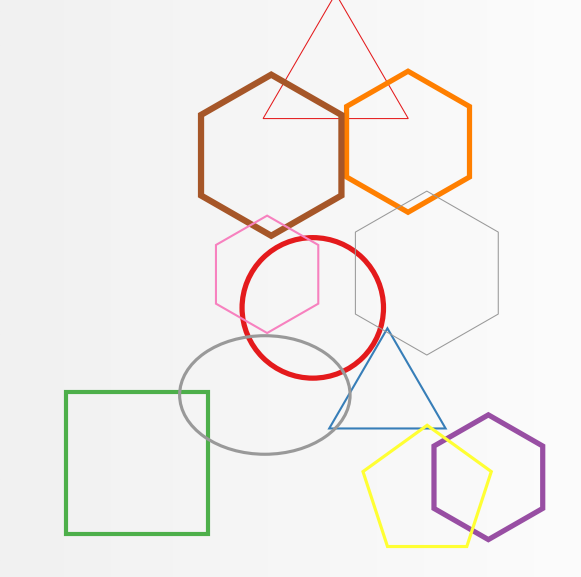[{"shape": "triangle", "thickness": 0.5, "radius": 0.72, "center": [0.578, 0.866]}, {"shape": "circle", "thickness": 2.5, "radius": 0.61, "center": [0.538, 0.466]}, {"shape": "triangle", "thickness": 1, "radius": 0.58, "center": [0.667, 0.315]}, {"shape": "square", "thickness": 2, "radius": 0.61, "center": [0.236, 0.197]}, {"shape": "hexagon", "thickness": 2.5, "radius": 0.54, "center": [0.84, 0.173]}, {"shape": "hexagon", "thickness": 2.5, "radius": 0.61, "center": [0.702, 0.754]}, {"shape": "pentagon", "thickness": 1.5, "radius": 0.58, "center": [0.735, 0.147]}, {"shape": "hexagon", "thickness": 3, "radius": 0.7, "center": [0.467, 0.73]}, {"shape": "hexagon", "thickness": 1, "radius": 0.51, "center": [0.46, 0.524]}, {"shape": "oval", "thickness": 1.5, "radius": 0.73, "center": [0.456, 0.315]}, {"shape": "hexagon", "thickness": 0.5, "radius": 0.71, "center": [0.734, 0.526]}]